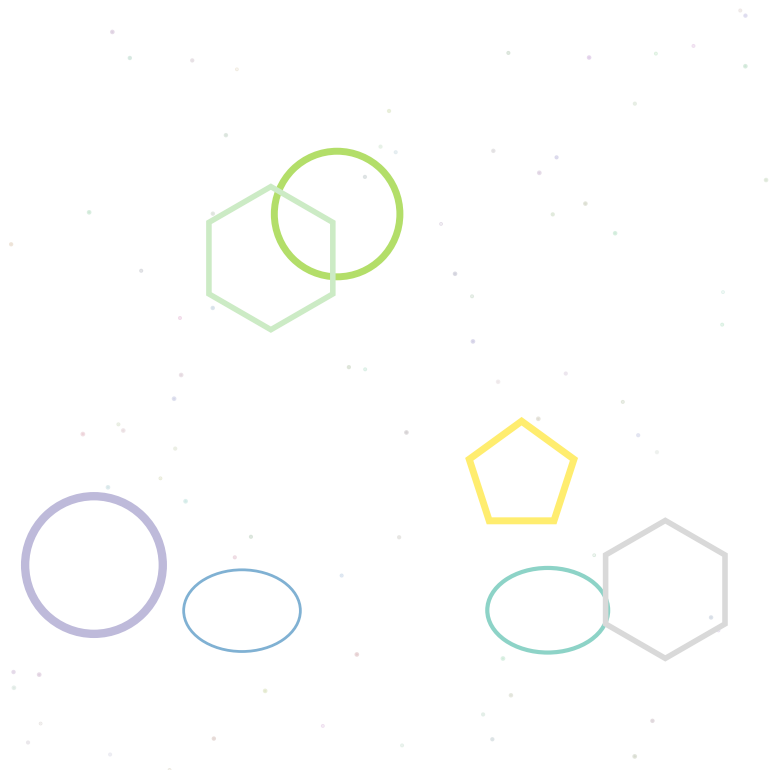[{"shape": "oval", "thickness": 1.5, "radius": 0.39, "center": [0.711, 0.207]}, {"shape": "circle", "thickness": 3, "radius": 0.45, "center": [0.122, 0.266]}, {"shape": "oval", "thickness": 1, "radius": 0.38, "center": [0.314, 0.207]}, {"shape": "circle", "thickness": 2.5, "radius": 0.41, "center": [0.438, 0.722]}, {"shape": "hexagon", "thickness": 2, "radius": 0.45, "center": [0.864, 0.234]}, {"shape": "hexagon", "thickness": 2, "radius": 0.46, "center": [0.352, 0.665]}, {"shape": "pentagon", "thickness": 2.5, "radius": 0.36, "center": [0.677, 0.381]}]